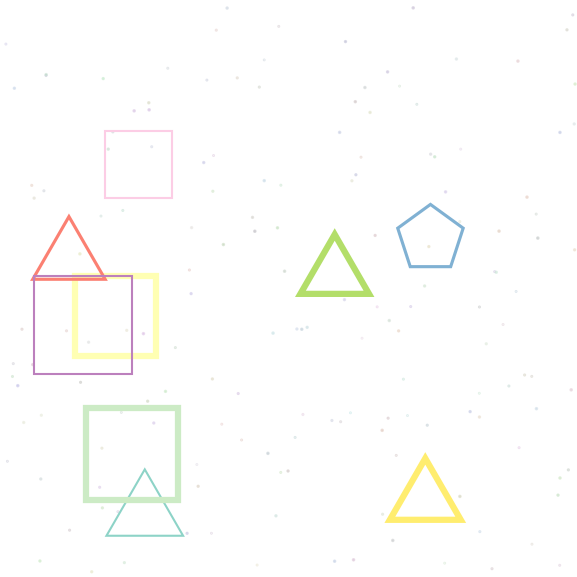[{"shape": "triangle", "thickness": 1, "radius": 0.38, "center": [0.251, 0.11]}, {"shape": "square", "thickness": 3, "radius": 0.35, "center": [0.2, 0.452]}, {"shape": "triangle", "thickness": 1.5, "radius": 0.36, "center": [0.119, 0.552]}, {"shape": "pentagon", "thickness": 1.5, "radius": 0.3, "center": [0.745, 0.586]}, {"shape": "triangle", "thickness": 3, "radius": 0.34, "center": [0.58, 0.525]}, {"shape": "square", "thickness": 1, "radius": 0.29, "center": [0.24, 0.714]}, {"shape": "square", "thickness": 1, "radius": 0.43, "center": [0.144, 0.436]}, {"shape": "square", "thickness": 3, "radius": 0.4, "center": [0.229, 0.213]}, {"shape": "triangle", "thickness": 3, "radius": 0.35, "center": [0.736, 0.134]}]